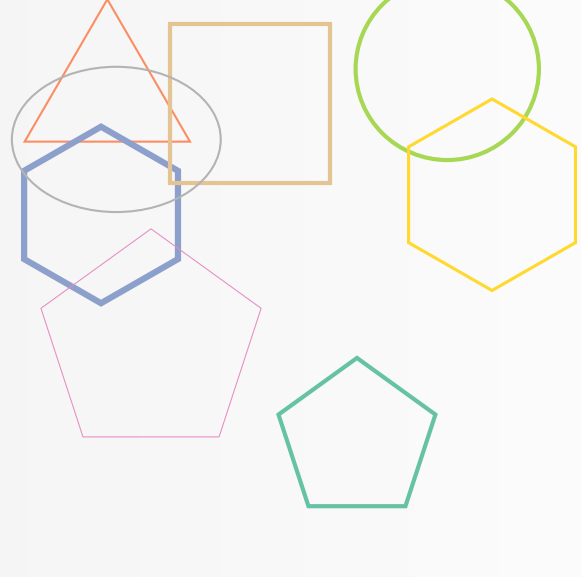[{"shape": "pentagon", "thickness": 2, "radius": 0.71, "center": [0.614, 0.237]}, {"shape": "triangle", "thickness": 1, "radius": 0.82, "center": [0.185, 0.836]}, {"shape": "hexagon", "thickness": 3, "radius": 0.76, "center": [0.174, 0.627]}, {"shape": "pentagon", "thickness": 0.5, "radius": 1.0, "center": [0.26, 0.404]}, {"shape": "circle", "thickness": 2, "radius": 0.79, "center": [0.769, 0.88]}, {"shape": "hexagon", "thickness": 1.5, "radius": 0.83, "center": [0.847, 0.662]}, {"shape": "square", "thickness": 2, "radius": 0.69, "center": [0.43, 0.82]}, {"shape": "oval", "thickness": 1, "radius": 0.9, "center": [0.2, 0.758]}]